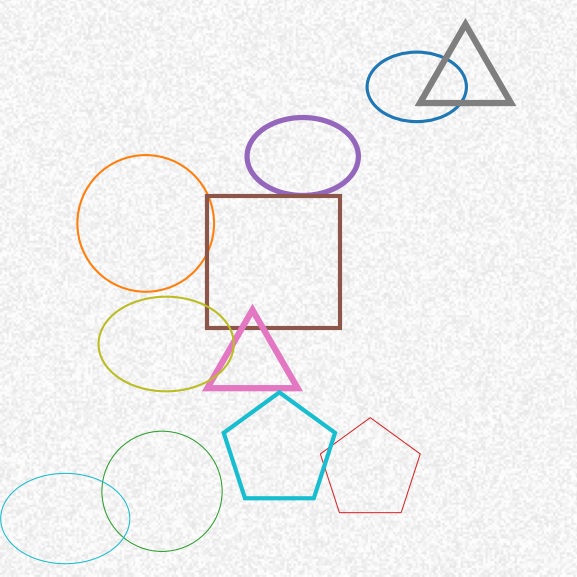[{"shape": "oval", "thickness": 1.5, "radius": 0.43, "center": [0.722, 0.849]}, {"shape": "circle", "thickness": 1, "radius": 0.59, "center": [0.252, 0.612]}, {"shape": "circle", "thickness": 0.5, "radius": 0.52, "center": [0.281, 0.148]}, {"shape": "pentagon", "thickness": 0.5, "radius": 0.45, "center": [0.641, 0.185]}, {"shape": "oval", "thickness": 2.5, "radius": 0.48, "center": [0.524, 0.728]}, {"shape": "square", "thickness": 2, "radius": 0.57, "center": [0.473, 0.546]}, {"shape": "triangle", "thickness": 3, "radius": 0.45, "center": [0.437, 0.372]}, {"shape": "triangle", "thickness": 3, "radius": 0.45, "center": [0.806, 0.866]}, {"shape": "oval", "thickness": 1, "radius": 0.59, "center": [0.288, 0.403]}, {"shape": "oval", "thickness": 0.5, "radius": 0.56, "center": [0.113, 0.101]}, {"shape": "pentagon", "thickness": 2, "radius": 0.51, "center": [0.484, 0.218]}]